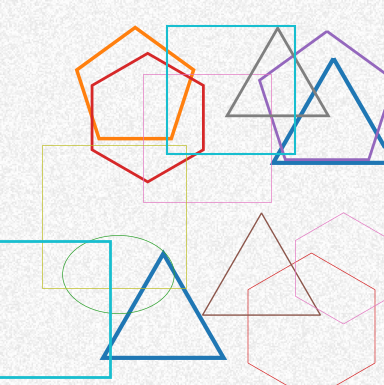[{"shape": "triangle", "thickness": 3, "radius": 0.9, "center": [0.866, 0.667]}, {"shape": "triangle", "thickness": 3, "radius": 0.9, "center": [0.424, 0.161]}, {"shape": "pentagon", "thickness": 2.5, "radius": 0.8, "center": [0.351, 0.769]}, {"shape": "oval", "thickness": 0.5, "radius": 0.73, "center": [0.308, 0.287]}, {"shape": "hexagon", "thickness": 0.5, "radius": 0.95, "center": [0.809, 0.152]}, {"shape": "hexagon", "thickness": 2, "radius": 0.83, "center": [0.384, 0.694]}, {"shape": "pentagon", "thickness": 2, "radius": 0.92, "center": [0.849, 0.734]}, {"shape": "triangle", "thickness": 1, "radius": 0.88, "center": [0.679, 0.27]}, {"shape": "square", "thickness": 0.5, "radius": 0.83, "center": [0.537, 0.642]}, {"shape": "hexagon", "thickness": 0.5, "radius": 0.72, "center": [0.892, 0.303]}, {"shape": "triangle", "thickness": 2, "radius": 0.76, "center": [0.721, 0.775]}, {"shape": "square", "thickness": 0.5, "radius": 0.93, "center": [0.296, 0.437]}, {"shape": "square", "thickness": 1.5, "radius": 0.83, "center": [0.601, 0.767]}, {"shape": "square", "thickness": 2, "radius": 0.88, "center": [0.109, 0.197]}]